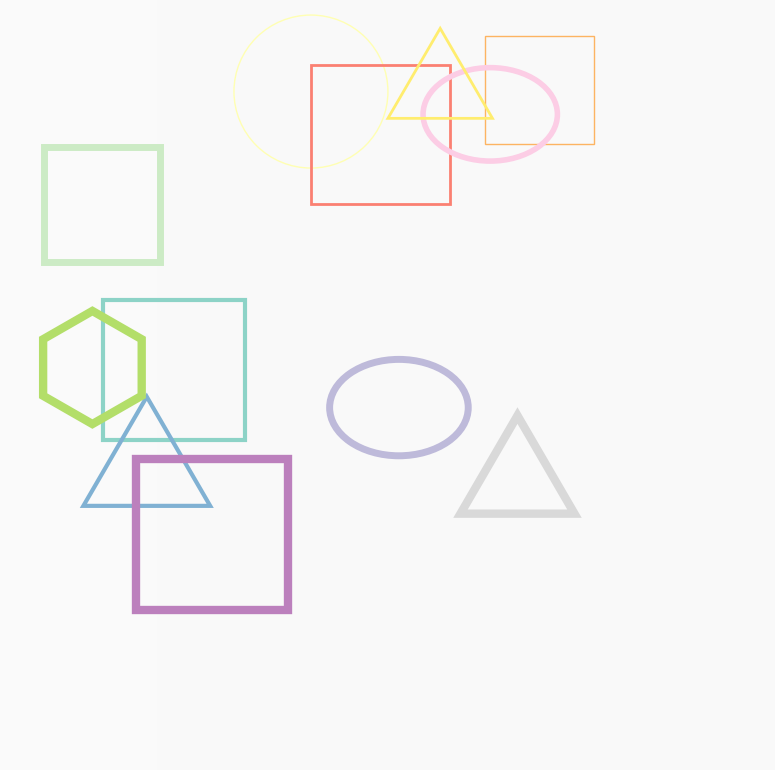[{"shape": "square", "thickness": 1.5, "radius": 0.46, "center": [0.225, 0.52]}, {"shape": "circle", "thickness": 0.5, "radius": 0.5, "center": [0.401, 0.881]}, {"shape": "oval", "thickness": 2.5, "radius": 0.45, "center": [0.515, 0.471]}, {"shape": "square", "thickness": 1, "radius": 0.45, "center": [0.491, 0.825]}, {"shape": "triangle", "thickness": 1.5, "radius": 0.47, "center": [0.189, 0.39]}, {"shape": "square", "thickness": 0.5, "radius": 0.35, "center": [0.696, 0.883]}, {"shape": "hexagon", "thickness": 3, "radius": 0.37, "center": [0.119, 0.523]}, {"shape": "oval", "thickness": 2, "radius": 0.43, "center": [0.633, 0.851]}, {"shape": "triangle", "thickness": 3, "radius": 0.42, "center": [0.668, 0.375]}, {"shape": "square", "thickness": 3, "radius": 0.49, "center": [0.273, 0.306]}, {"shape": "square", "thickness": 2.5, "radius": 0.37, "center": [0.132, 0.735]}, {"shape": "triangle", "thickness": 1, "radius": 0.39, "center": [0.568, 0.885]}]